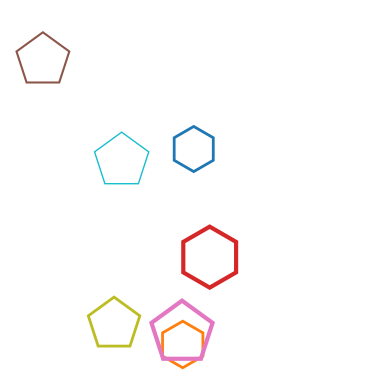[{"shape": "hexagon", "thickness": 2, "radius": 0.29, "center": [0.503, 0.613]}, {"shape": "hexagon", "thickness": 2, "radius": 0.3, "center": [0.475, 0.105]}, {"shape": "hexagon", "thickness": 3, "radius": 0.4, "center": [0.545, 0.332]}, {"shape": "pentagon", "thickness": 1.5, "radius": 0.36, "center": [0.111, 0.844]}, {"shape": "pentagon", "thickness": 3, "radius": 0.42, "center": [0.473, 0.136]}, {"shape": "pentagon", "thickness": 2, "radius": 0.35, "center": [0.296, 0.158]}, {"shape": "pentagon", "thickness": 1, "radius": 0.37, "center": [0.316, 0.583]}]